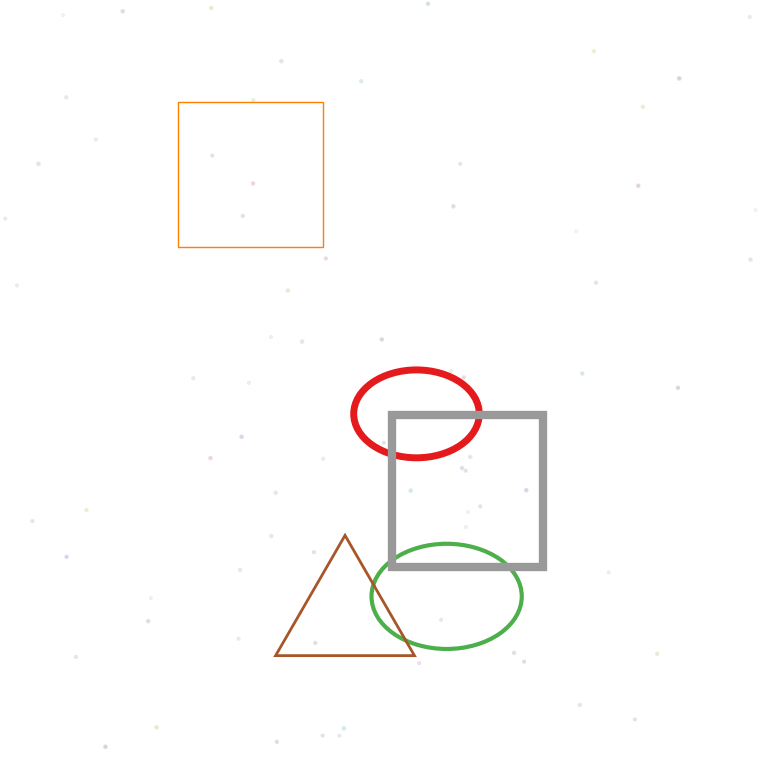[{"shape": "oval", "thickness": 2.5, "radius": 0.41, "center": [0.541, 0.463]}, {"shape": "oval", "thickness": 1.5, "radius": 0.49, "center": [0.58, 0.225]}, {"shape": "square", "thickness": 0.5, "radius": 0.47, "center": [0.326, 0.774]}, {"shape": "triangle", "thickness": 1, "radius": 0.52, "center": [0.448, 0.201]}, {"shape": "square", "thickness": 3, "radius": 0.49, "center": [0.607, 0.362]}]